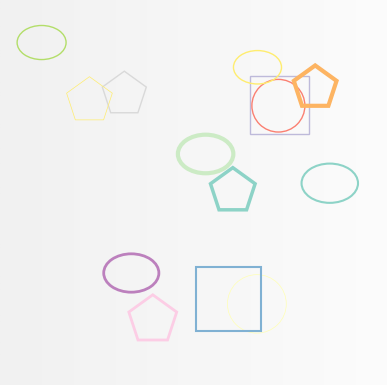[{"shape": "pentagon", "thickness": 2.5, "radius": 0.3, "center": [0.601, 0.504]}, {"shape": "oval", "thickness": 1.5, "radius": 0.36, "center": [0.851, 0.524]}, {"shape": "circle", "thickness": 0.5, "radius": 0.38, "center": [0.663, 0.211]}, {"shape": "square", "thickness": 1, "radius": 0.38, "center": [0.722, 0.728]}, {"shape": "circle", "thickness": 1, "radius": 0.34, "center": [0.718, 0.725]}, {"shape": "square", "thickness": 1.5, "radius": 0.41, "center": [0.59, 0.224]}, {"shape": "pentagon", "thickness": 3, "radius": 0.29, "center": [0.813, 0.772]}, {"shape": "oval", "thickness": 1, "radius": 0.32, "center": [0.107, 0.89]}, {"shape": "pentagon", "thickness": 2, "radius": 0.32, "center": [0.394, 0.169]}, {"shape": "pentagon", "thickness": 1, "radius": 0.3, "center": [0.321, 0.755]}, {"shape": "oval", "thickness": 2, "radius": 0.36, "center": [0.339, 0.291]}, {"shape": "oval", "thickness": 3, "radius": 0.36, "center": [0.531, 0.6]}, {"shape": "pentagon", "thickness": 0.5, "radius": 0.31, "center": [0.231, 0.739]}, {"shape": "oval", "thickness": 1, "radius": 0.31, "center": [0.664, 0.825]}]